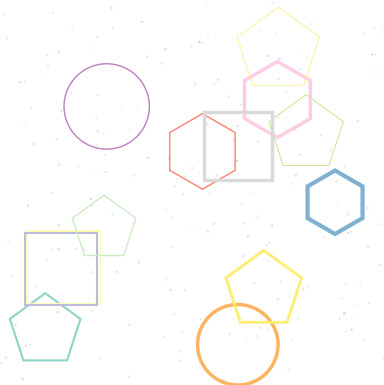[{"shape": "pentagon", "thickness": 1.5, "radius": 0.48, "center": [0.117, 0.142]}, {"shape": "square", "thickness": 1.5, "radius": 0.47, "center": [0.165, 0.305]}, {"shape": "square", "thickness": 1.5, "radius": 0.47, "center": [0.16, 0.302]}, {"shape": "hexagon", "thickness": 1, "radius": 0.49, "center": [0.526, 0.607]}, {"shape": "hexagon", "thickness": 3, "radius": 0.41, "center": [0.87, 0.475]}, {"shape": "circle", "thickness": 2.5, "radius": 0.52, "center": [0.618, 0.105]}, {"shape": "pentagon", "thickness": 0.5, "radius": 0.51, "center": [0.795, 0.653]}, {"shape": "hexagon", "thickness": 2.5, "radius": 0.49, "center": [0.721, 0.741]}, {"shape": "square", "thickness": 2.5, "radius": 0.44, "center": [0.618, 0.622]}, {"shape": "circle", "thickness": 1, "radius": 0.55, "center": [0.277, 0.724]}, {"shape": "pentagon", "thickness": 1, "radius": 0.43, "center": [0.27, 0.406]}, {"shape": "pentagon", "thickness": 0.5, "radius": 0.56, "center": [0.723, 0.869]}, {"shape": "pentagon", "thickness": 2, "radius": 0.52, "center": [0.685, 0.246]}]